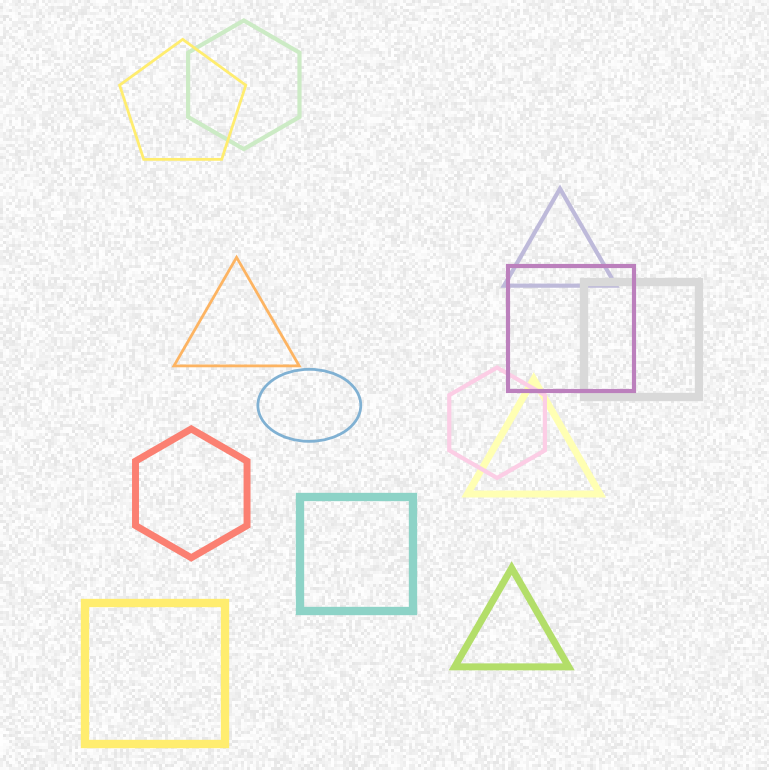[{"shape": "square", "thickness": 3, "radius": 0.37, "center": [0.463, 0.281]}, {"shape": "triangle", "thickness": 2.5, "radius": 0.5, "center": [0.693, 0.408]}, {"shape": "triangle", "thickness": 1.5, "radius": 0.42, "center": [0.727, 0.671]}, {"shape": "hexagon", "thickness": 2.5, "radius": 0.42, "center": [0.248, 0.359]}, {"shape": "oval", "thickness": 1, "radius": 0.33, "center": [0.402, 0.474]}, {"shape": "triangle", "thickness": 1, "radius": 0.47, "center": [0.307, 0.572]}, {"shape": "triangle", "thickness": 2.5, "radius": 0.43, "center": [0.665, 0.177]}, {"shape": "hexagon", "thickness": 1.5, "radius": 0.36, "center": [0.646, 0.451]}, {"shape": "square", "thickness": 3, "radius": 0.37, "center": [0.834, 0.559]}, {"shape": "square", "thickness": 1.5, "radius": 0.41, "center": [0.742, 0.573]}, {"shape": "hexagon", "thickness": 1.5, "radius": 0.42, "center": [0.317, 0.89]}, {"shape": "square", "thickness": 3, "radius": 0.45, "center": [0.201, 0.125]}, {"shape": "pentagon", "thickness": 1, "radius": 0.43, "center": [0.237, 0.863]}]